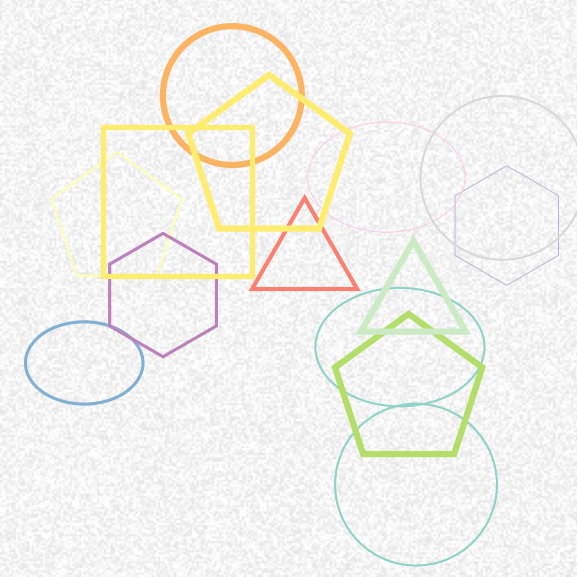[{"shape": "oval", "thickness": 1, "radius": 0.73, "center": [0.693, 0.398]}, {"shape": "circle", "thickness": 1, "radius": 0.7, "center": [0.72, 0.16]}, {"shape": "pentagon", "thickness": 1, "radius": 0.59, "center": [0.202, 0.618]}, {"shape": "hexagon", "thickness": 0.5, "radius": 0.52, "center": [0.878, 0.609]}, {"shape": "triangle", "thickness": 2, "radius": 0.53, "center": [0.528, 0.551]}, {"shape": "oval", "thickness": 1.5, "radius": 0.51, "center": [0.146, 0.371]}, {"shape": "circle", "thickness": 3, "radius": 0.6, "center": [0.402, 0.834]}, {"shape": "pentagon", "thickness": 3, "radius": 0.67, "center": [0.708, 0.321]}, {"shape": "oval", "thickness": 0.5, "radius": 0.68, "center": [0.669, 0.692]}, {"shape": "circle", "thickness": 1, "radius": 0.71, "center": [0.87, 0.691]}, {"shape": "hexagon", "thickness": 1.5, "radius": 0.53, "center": [0.282, 0.488]}, {"shape": "triangle", "thickness": 3, "radius": 0.52, "center": [0.716, 0.477]}, {"shape": "pentagon", "thickness": 3, "radius": 0.74, "center": [0.466, 0.722]}, {"shape": "square", "thickness": 2.5, "radius": 0.65, "center": [0.308, 0.65]}]